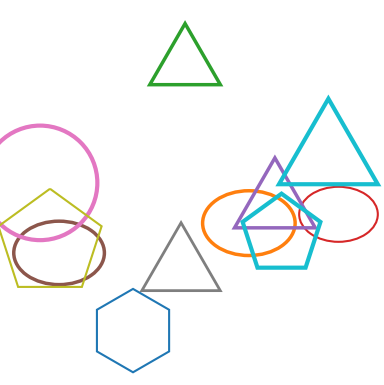[{"shape": "hexagon", "thickness": 1.5, "radius": 0.54, "center": [0.346, 0.141]}, {"shape": "oval", "thickness": 2.5, "radius": 0.6, "center": [0.646, 0.42]}, {"shape": "triangle", "thickness": 2.5, "radius": 0.53, "center": [0.481, 0.833]}, {"shape": "oval", "thickness": 1.5, "radius": 0.51, "center": [0.879, 0.443]}, {"shape": "triangle", "thickness": 2.5, "radius": 0.61, "center": [0.714, 0.469]}, {"shape": "oval", "thickness": 2.5, "radius": 0.59, "center": [0.153, 0.343]}, {"shape": "circle", "thickness": 3, "radius": 0.74, "center": [0.104, 0.525]}, {"shape": "triangle", "thickness": 2, "radius": 0.59, "center": [0.47, 0.304]}, {"shape": "pentagon", "thickness": 1.5, "radius": 0.7, "center": [0.13, 0.369]}, {"shape": "triangle", "thickness": 3, "radius": 0.74, "center": [0.853, 0.596]}, {"shape": "pentagon", "thickness": 3, "radius": 0.53, "center": [0.731, 0.391]}]